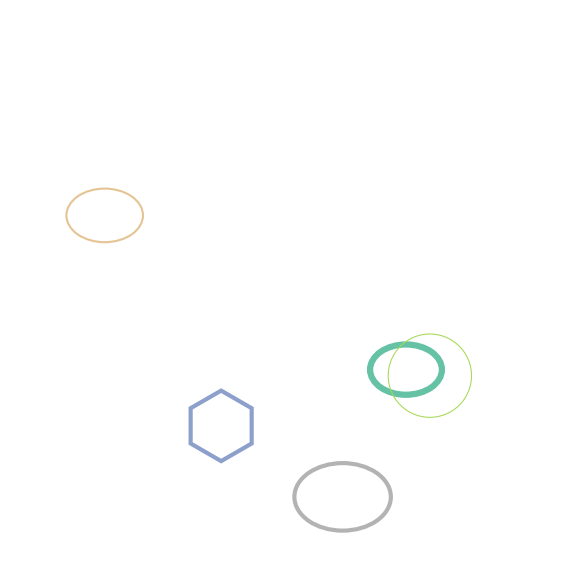[{"shape": "oval", "thickness": 3, "radius": 0.31, "center": [0.703, 0.359]}, {"shape": "hexagon", "thickness": 2, "radius": 0.31, "center": [0.383, 0.262]}, {"shape": "circle", "thickness": 0.5, "radius": 0.36, "center": [0.744, 0.349]}, {"shape": "oval", "thickness": 1, "radius": 0.33, "center": [0.181, 0.626]}, {"shape": "oval", "thickness": 2, "radius": 0.42, "center": [0.593, 0.139]}]